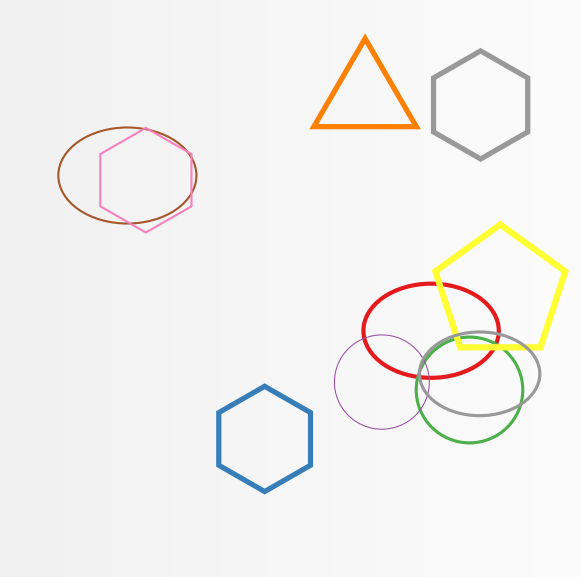[{"shape": "oval", "thickness": 2, "radius": 0.58, "center": [0.742, 0.426]}, {"shape": "hexagon", "thickness": 2.5, "radius": 0.46, "center": [0.455, 0.239]}, {"shape": "circle", "thickness": 1.5, "radius": 0.46, "center": [0.808, 0.324]}, {"shape": "circle", "thickness": 0.5, "radius": 0.41, "center": [0.657, 0.338]}, {"shape": "triangle", "thickness": 2.5, "radius": 0.51, "center": [0.628, 0.831]}, {"shape": "pentagon", "thickness": 3, "radius": 0.59, "center": [0.861, 0.493]}, {"shape": "oval", "thickness": 1, "radius": 0.59, "center": [0.219, 0.695]}, {"shape": "hexagon", "thickness": 1, "radius": 0.45, "center": [0.251, 0.687]}, {"shape": "hexagon", "thickness": 2.5, "radius": 0.47, "center": [0.827, 0.817]}, {"shape": "oval", "thickness": 1.5, "radius": 0.52, "center": [0.825, 0.352]}]